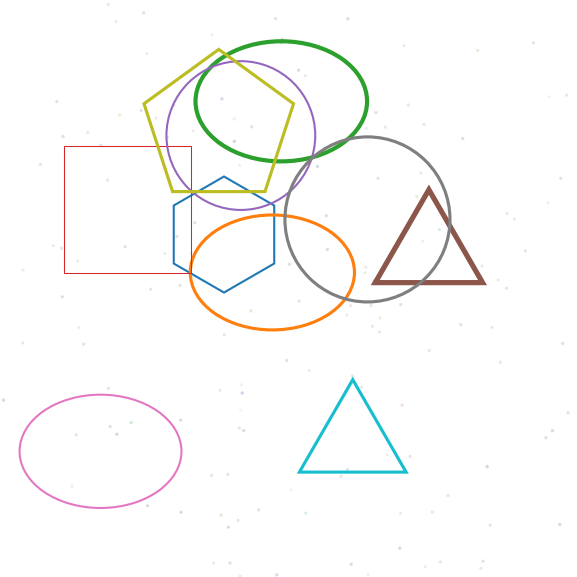[{"shape": "hexagon", "thickness": 1, "radius": 0.5, "center": [0.388, 0.593]}, {"shape": "oval", "thickness": 1.5, "radius": 0.71, "center": [0.472, 0.527]}, {"shape": "oval", "thickness": 2, "radius": 0.74, "center": [0.487, 0.824]}, {"shape": "square", "thickness": 0.5, "radius": 0.55, "center": [0.221, 0.637]}, {"shape": "circle", "thickness": 1, "radius": 0.64, "center": [0.417, 0.764]}, {"shape": "triangle", "thickness": 2.5, "radius": 0.54, "center": [0.743, 0.563]}, {"shape": "oval", "thickness": 1, "radius": 0.7, "center": [0.174, 0.218]}, {"shape": "circle", "thickness": 1.5, "radius": 0.71, "center": [0.636, 0.619]}, {"shape": "pentagon", "thickness": 1.5, "radius": 0.68, "center": [0.379, 0.777]}, {"shape": "triangle", "thickness": 1.5, "radius": 0.53, "center": [0.611, 0.235]}]